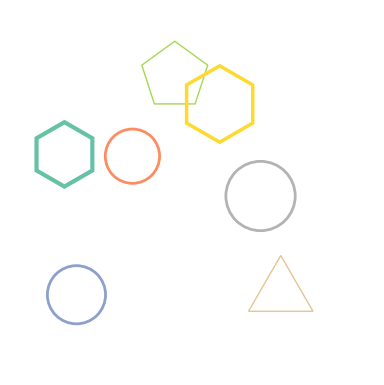[{"shape": "hexagon", "thickness": 3, "radius": 0.42, "center": [0.167, 0.599]}, {"shape": "circle", "thickness": 2, "radius": 0.35, "center": [0.344, 0.594]}, {"shape": "circle", "thickness": 2, "radius": 0.38, "center": [0.199, 0.234]}, {"shape": "pentagon", "thickness": 1, "radius": 0.45, "center": [0.454, 0.803]}, {"shape": "hexagon", "thickness": 2.5, "radius": 0.5, "center": [0.571, 0.73]}, {"shape": "triangle", "thickness": 1, "radius": 0.48, "center": [0.729, 0.24]}, {"shape": "circle", "thickness": 2, "radius": 0.45, "center": [0.677, 0.491]}]